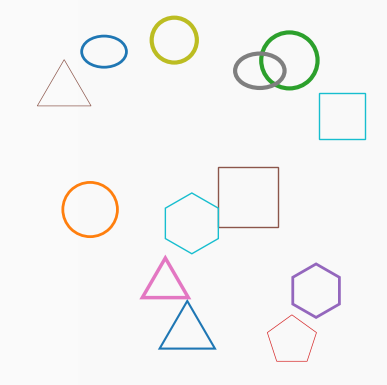[{"shape": "oval", "thickness": 2, "radius": 0.29, "center": [0.269, 0.866]}, {"shape": "triangle", "thickness": 1.5, "radius": 0.41, "center": [0.483, 0.136]}, {"shape": "circle", "thickness": 2, "radius": 0.35, "center": [0.233, 0.456]}, {"shape": "circle", "thickness": 3, "radius": 0.36, "center": [0.747, 0.843]}, {"shape": "pentagon", "thickness": 0.5, "radius": 0.33, "center": [0.753, 0.116]}, {"shape": "hexagon", "thickness": 2, "radius": 0.35, "center": [0.816, 0.245]}, {"shape": "triangle", "thickness": 0.5, "radius": 0.4, "center": [0.166, 0.765]}, {"shape": "square", "thickness": 1, "radius": 0.39, "center": [0.639, 0.488]}, {"shape": "triangle", "thickness": 2.5, "radius": 0.34, "center": [0.427, 0.261]}, {"shape": "oval", "thickness": 3, "radius": 0.32, "center": [0.671, 0.816]}, {"shape": "circle", "thickness": 3, "radius": 0.29, "center": [0.45, 0.896]}, {"shape": "hexagon", "thickness": 1, "radius": 0.39, "center": [0.495, 0.42]}, {"shape": "square", "thickness": 1, "radius": 0.3, "center": [0.883, 0.698]}]